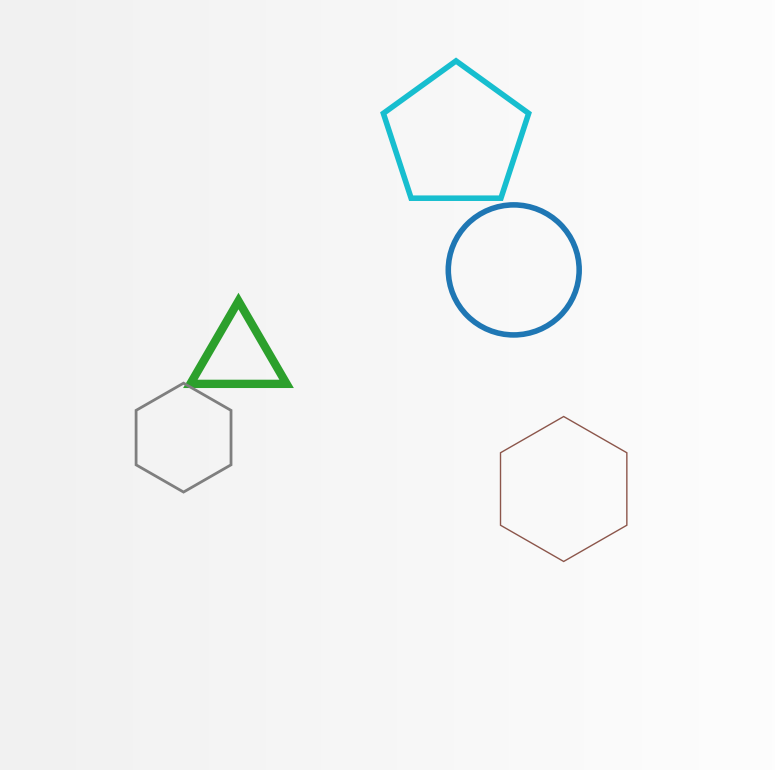[{"shape": "circle", "thickness": 2, "radius": 0.42, "center": [0.663, 0.649]}, {"shape": "triangle", "thickness": 3, "radius": 0.36, "center": [0.308, 0.537]}, {"shape": "hexagon", "thickness": 0.5, "radius": 0.47, "center": [0.727, 0.365]}, {"shape": "hexagon", "thickness": 1, "radius": 0.35, "center": [0.237, 0.432]}, {"shape": "pentagon", "thickness": 2, "radius": 0.49, "center": [0.588, 0.822]}]